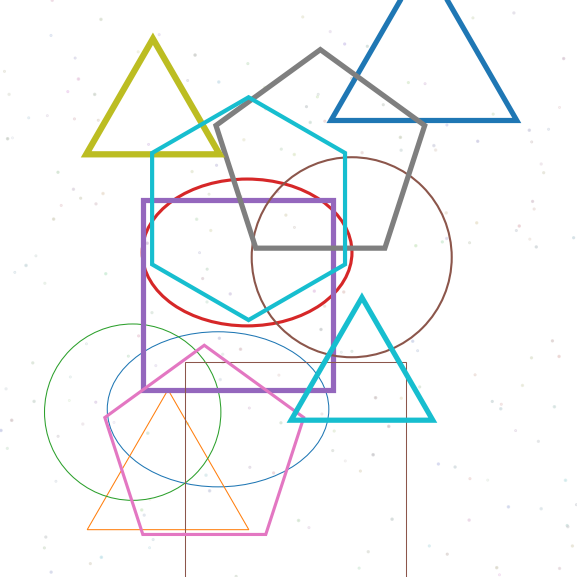[{"shape": "oval", "thickness": 0.5, "radius": 0.96, "center": [0.378, 0.29]}, {"shape": "triangle", "thickness": 2.5, "radius": 0.93, "center": [0.734, 0.883]}, {"shape": "triangle", "thickness": 0.5, "radius": 0.81, "center": [0.291, 0.163]}, {"shape": "circle", "thickness": 0.5, "radius": 0.76, "center": [0.23, 0.285]}, {"shape": "oval", "thickness": 1.5, "radius": 0.91, "center": [0.428, 0.562]}, {"shape": "square", "thickness": 2.5, "radius": 0.82, "center": [0.412, 0.489]}, {"shape": "square", "thickness": 0.5, "radius": 0.96, "center": [0.512, 0.181]}, {"shape": "circle", "thickness": 1, "radius": 0.87, "center": [0.609, 0.554]}, {"shape": "pentagon", "thickness": 1.5, "radius": 0.91, "center": [0.354, 0.22]}, {"shape": "pentagon", "thickness": 2.5, "radius": 0.95, "center": [0.555, 0.723]}, {"shape": "triangle", "thickness": 3, "radius": 0.67, "center": [0.265, 0.799]}, {"shape": "triangle", "thickness": 2.5, "radius": 0.71, "center": [0.627, 0.342]}, {"shape": "hexagon", "thickness": 2, "radius": 0.96, "center": [0.43, 0.638]}]